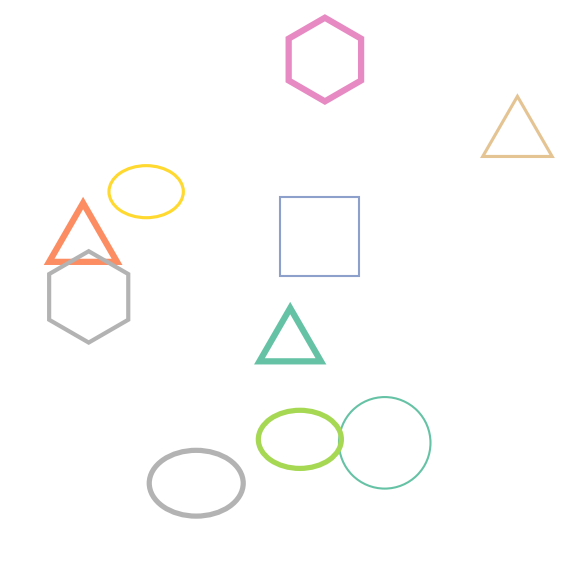[{"shape": "triangle", "thickness": 3, "radius": 0.31, "center": [0.503, 0.404]}, {"shape": "circle", "thickness": 1, "radius": 0.4, "center": [0.666, 0.232]}, {"shape": "triangle", "thickness": 3, "radius": 0.34, "center": [0.144, 0.58]}, {"shape": "square", "thickness": 1, "radius": 0.34, "center": [0.553, 0.59]}, {"shape": "hexagon", "thickness": 3, "radius": 0.36, "center": [0.563, 0.896]}, {"shape": "oval", "thickness": 2.5, "radius": 0.36, "center": [0.519, 0.238]}, {"shape": "oval", "thickness": 1.5, "radius": 0.32, "center": [0.253, 0.667]}, {"shape": "triangle", "thickness": 1.5, "radius": 0.35, "center": [0.896, 0.763]}, {"shape": "oval", "thickness": 2.5, "radius": 0.41, "center": [0.34, 0.162]}, {"shape": "hexagon", "thickness": 2, "radius": 0.4, "center": [0.154, 0.485]}]